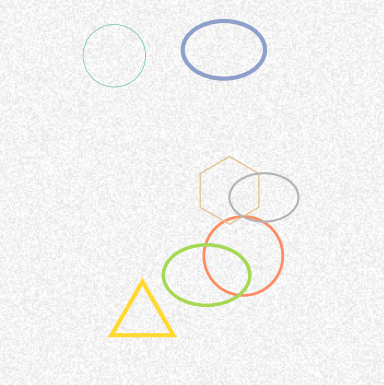[{"shape": "circle", "thickness": 0.5, "radius": 0.41, "center": [0.297, 0.855]}, {"shape": "circle", "thickness": 2, "radius": 0.51, "center": [0.632, 0.335]}, {"shape": "oval", "thickness": 3, "radius": 0.53, "center": [0.581, 0.871]}, {"shape": "oval", "thickness": 2.5, "radius": 0.56, "center": [0.537, 0.285]}, {"shape": "triangle", "thickness": 3, "radius": 0.46, "center": [0.37, 0.176]}, {"shape": "hexagon", "thickness": 1, "radius": 0.44, "center": [0.596, 0.505]}, {"shape": "oval", "thickness": 1.5, "radius": 0.45, "center": [0.686, 0.487]}]